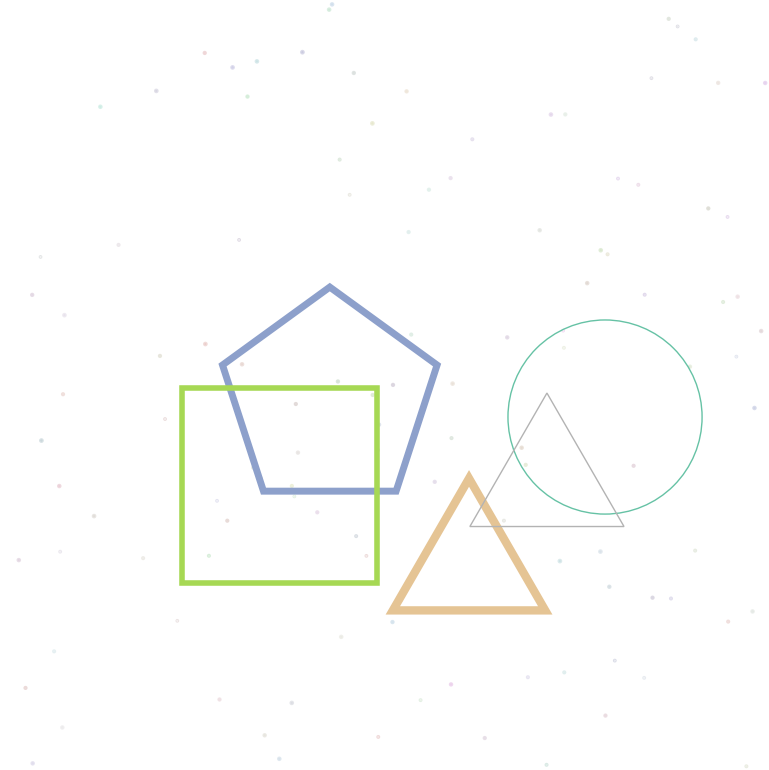[{"shape": "circle", "thickness": 0.5, "radius": 0.63, "center": [0.786, 0.458]}, {"shape": "pentagon", "thickness": 2.5, "radius": 0.73, "center": [0.428, 0.481]}, {"shape": "square", "thickness": 2, "radius": 0.63, "center": [0.363, 0.369]}, {"shape": "triangle", "thickness": 3, "radius": 0.57, "center": [0.609, 0.264]}, {"shape": "triangle", "thickness": 0.5, "radius": 0.58, "center": [0.71, 0.374]}]